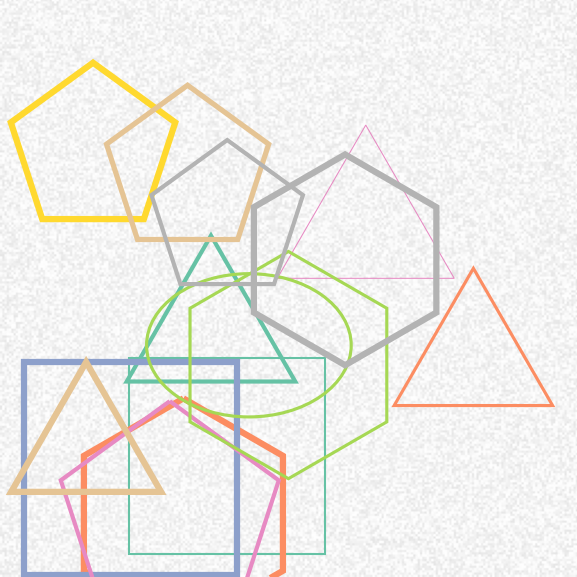[{"shape": "triangle", "thickness": 2, "radius": 0.84, "center": [0.365, 0.423]}, {"shape": "square", "thickness": 1, "radius": 0.85, "center": [0.394, 0.209]}, {"shape": "hexagon", "thickness": 3, "radius": 0.99, "center": [0.318, 0.11]}, {"shape": "triangle", "thickness": 1.5, "radius": 0.79, "center": [0.82, 0.376]}, {"shape": "square", "thickness": 3, "radius": 0.92, "center": [0.226, 0.189]}, {"shape": "triangle", "thickness": 0.5, "radius": 0.88, "center": [0.633, 0.606]}, {"shape": "pentagon", "thickness": 2, "radius": 0.99, "center": [0.294, 0.106]}, {"shape": "hexagon", "thickness": 1.5, "radius": 0.98, "center": [0.499, 0.367]}, {"shape": "oval", "thickness": 1.5, "radius": 0.89, "center": [0.431, 0.401]}, {"shape": "pentagon", "thickness": 3, "radius": 0.75, "center": [0.161, 0.741]}, {"shape": "pentagon", "thickness": 2.5, "radius": 0.74, "center": [0.325, 0.704]}, {"shape": "triangle", "thickness": 3, "radius": 0.75, "center": [0.149, 0.222]}, {"shape": "hexagon", "thickness": 3, "radius": 0.91, "center": [0.598, 0.549]}, {"shape": "pentagon", "thickness": 2, "radius": 0.69, "center": [0.393, 0.619]}]